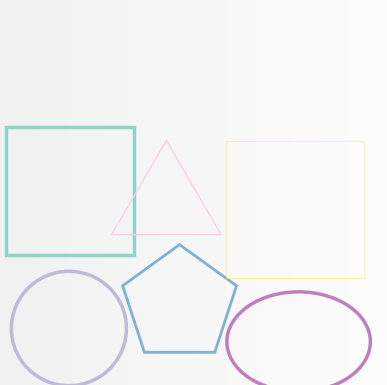[{"shape": "square", "thickness": 2.5, "radius": 0.83, "center": [0.181, 0.504]}, {"shape": "circle", "thickness": 2.5, "radius": 0.74, "center": [0.178, 0.147]}, {"shape": "pentagon", "thickness": 2, "radius": 0.77, "center": [0.463, 0.21]}, {"shape": "triangle", "thickness": 1, "radius": 0.82, "center": [0.429, 0.472]}, {"shape": "oval", "thickness": 2.5, "radius": 0.93, "center": [0.771, 0.112]}, {"shape": "square", "thickness": 0.5, "radius": 0.89, "center": [0.762, 0.455]}]